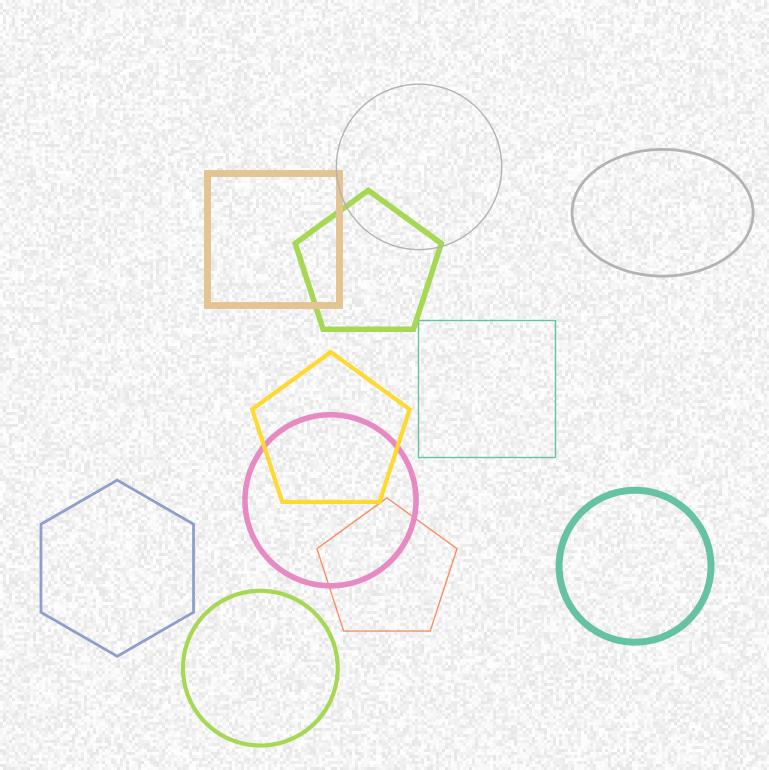[{"shape": "square", "thickness": 0.5, "radius": 0.44, "center": [0.631, 0.495]}, {"shape": "circle", "thickness": 2.5, "radius": 0.49, "center": [0.825, 0.265]}, {"shape": "pentagon", "thickness": 0.5, "radius": 0.48, "center": [0.503, 0.258]}, {"shape": "hexagon", "thickness": 1, "radius": 0.57, "center": [0.152, 0.262]}, {"shape": "circle", "thickness": 2, "radius": 0.56, "center": [0.429, 0.35]}, {"shape": "pentagon", "thickness": 2, "radius": 0.5, "center": [0.478, 0.653]}, {"shape": "circle", "thickness": 1.5, "radius": 0.5, "center": [0.338, 0.132]}, {"shape": "pentagon", "thickness": 1.5, "radius": 0.54, "center": [0.43, 0.435]}, {"shape": "square", "thickness": 2.5, "radius": 0.43, "center": [0.354, 0.69]}, {"shape": "circle", "thickness": 0.5, "radius": 0.54, "center": [0.544, 0.783]}, {"shape": "oval", "thickness": 1, "radius": 0.59, "center": [0.86, 0.724]}]